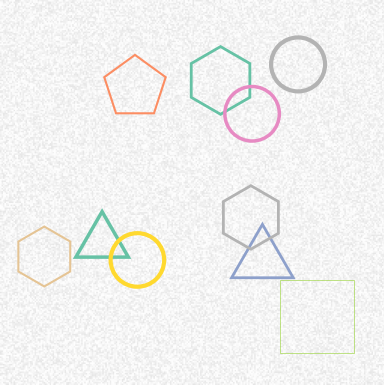[{"shape": "triangle", "thickness": 2.5, "radius": 0.39, "center": [0.265, 0.372]}, {"shape": "hexagon", "thickness": 2, "radius": 0.44, "center": [0.573, 0.791]}, {"shape": "pentagon", "thickness": 1.5, "radius": 0.42, "center": [0.351, 0.774]}, {"shape": "triangle", "thickness": 2, "radius": 0.46, "center": [0.682, 0.325]}, {"shape": "circle", "thickness": 2.5, "radius": 0.35, "center": [0.655, 0.704]}, {"shape": "square", "thickness": 0.5, "radius": 0.48, "center": [0.823, 0.178]}, {"shape": "circle", "thickness": 3, "radius": 0.35, "center": [0.357, 0.325]}, {"shape": "hexagon", "thickness": 1.5, "radius": 0.39, "center": [0.115, 0.334]}, {"shape": "circle", "thickness": 3, "radius": 0.35, "center": [0.774, 0.833]}, {"shape": "hexagon", "thickness": 2, "radius": 0.41, "center": [0.652, 0.435]}]